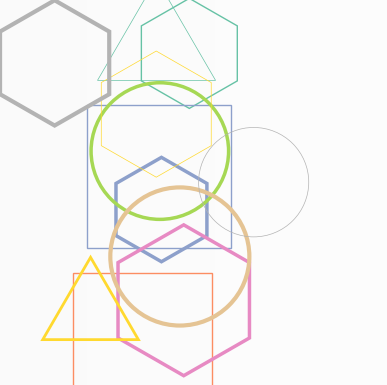[{"shape": "hexagon", "thickness": 1, "radius": 0.71, "center": [0.489, 0.861]}, {"shape": "triangle", "thickness": 0.5, "radius": 0.88, "center": [0.404, 0.879]}, {"shape": "square", "thickness": 1, "radius": 0.9, "center": [0.369, 0.112]}, {"shape": "square", "thickness": 1, "radius": 0.93, "center": [0.409, 0.541]}, {"shape": "hexagon", "thickness": 2.5, "radius": 0.68, "center": [0.417, 0.456]}, {"shape": "hexagon", "thickness": 2.5, "radius": 0.98, "center": [0.474, 0.22]}, {"shape": "circle", "thickness": 2.5, "radius": 0.89, "center": [0.412, 0.608]}, {"shape": "hexagon", "thickness": 0.5, "radius": 0.82, "center": [0.403, 0.704]}, {"shape": "triangle", "thickness": 2, "radius": 0.71, "center": [0.234, 0.189]}, {"shape": "circle", "thickness": 3, "radius": 0.9, "center": [0.464, 0.334]}, {"shape": "circle", "thickness": 0.5, "radius": 0.71, "center": [0.655, 0.527]}, {"shape": "hexagon", "thickness": 3, "radius": 0.81, "center": [0.141, 0.837]}]